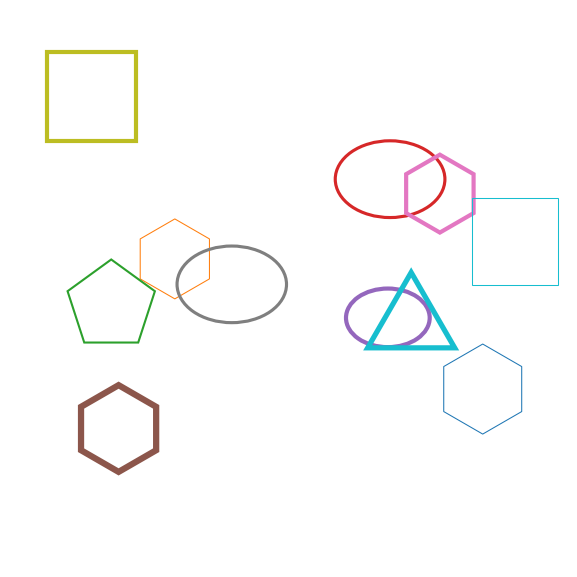[{"shape": "hexagon", "thickness": 0.5, "radius": 0.39, "center": [0.836, 0.325]}, {"shape": "hexagon", "thickness": 0.5, "radius": 0.35, "center": [0.303, 0.551]}, {"shape": "pentagon", "thickness": 1, "radius": 0.4, "center": [0.193, 0.47]}, {"shape": "oval", "thickness": 1.5, "radius": 0.47, "center": [0.675, 0.689]}, {"shape": "oval", "thickness": 2, "radius": 0.36, "center": [0.672, 0.449]}, {"shape": "hexagon", "thickness": 3, "radius": 0.38, "center": [0.205, 0.257]}, {"shape": "hexagon", "thickness": 2, "radius": 0.34, "center": [0.762, 0.664]}, {"shape": "oval", "thickness": 1.5, "radius": 0.47, "center": [0.401, 0.507]}, {"shape": "square", "thickness": 2, "radius": 0.39, "center": [0.158, 0.832]}, {"shape": "triangle", "thickness": 2.5, "radius": 0.43, "center": [0.712, 0.44]}, {"shape": "square", "thickness": 0.5, "radius": 0.38, "center": [0.892, 0.581]}]